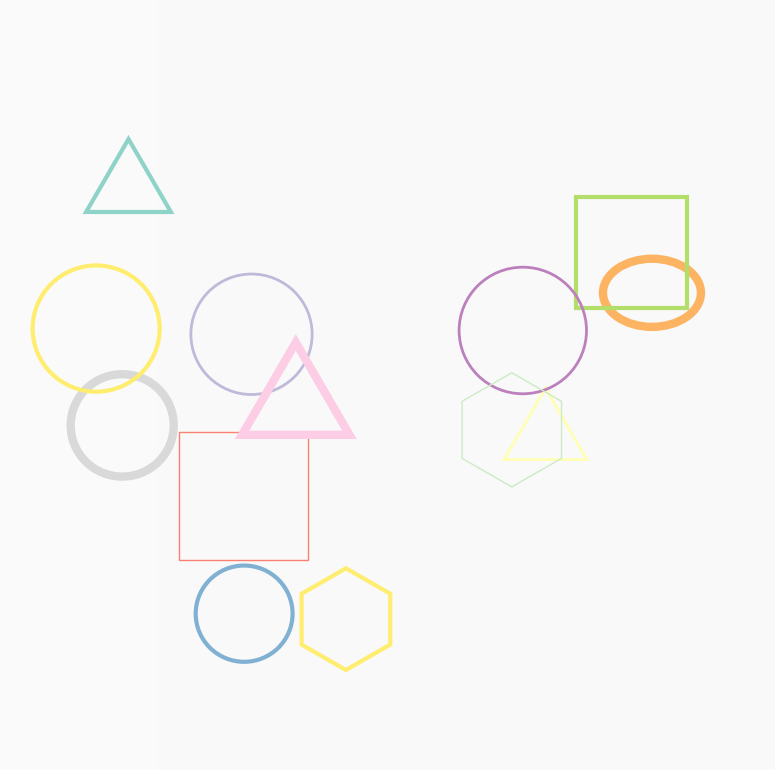[{"shape": "triangle", "thickness": 1.5, "radius": 0.32, "center": [0.166, 0.756]}, {"shape": "triangle", "thickness": 1, "radius": 0.31, "center": [0.704, 0.434]}, {"shape": "circle", "thickness": 1, "radius": 0.39, "center": [0.325, 0.566]}, {"shape": "square", "thickness": 0.5, "radius": 0.42, "center": [0.314, 0.355]}, {"shape": "circle", "thickness": 1.5, "radius": 0.31, "center": [0.315, 0.203]}, {"shape": "oval", "thickness": 3, "radius": 0.32, "center": [0.841, 0.62]}, {"shape": "square", "thickness": 1.5, "radius": 0.36, "center": [0.814, 0.672]}, {"shape": "triangle", "thickness": 3, "radius": 0.4, "center": [0.382, 0.475]}, {"shape": "circle", "thickness": 3, "radius": 0.33, "center": [0.158, 0.448]}, {"shape": "circle", "thickness": 1, "radius": 0.41, "center": [0.675, 0.571]}, {"shape": "hexagon", "thickness": 0.5, "radius": 0.37, "center": [0.66, 0.442]}, {"shape": "hexagon", "thickness": 1.5, "radius": 0.33, "center": [0.446, 0.196]}, {"shape": "circle", "thickness": 1.5, "radius": 0.41, "center": [0.124, 0.573]}]